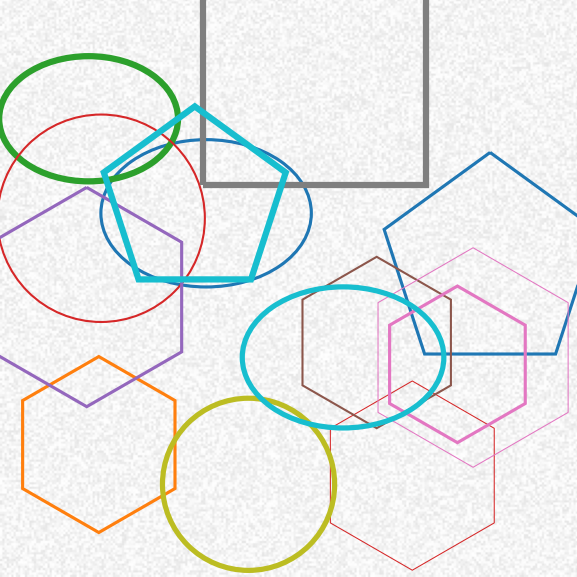[{"shape": "pentagon", "thickness": 1.5, "radius": 0.96, "center": [0.849, 0.542]}, {"shape": "oval", "thickness": 1.5, "radius": 0.91, "center": [0.357, 0.63]}, {"shape": "hexagon", "thickness": 1.5, "radius": 0.76, "center": [0.171, 0.229]}, {"shape": "oval", "thickness": 3, "radius": 0.77, "center": [0.153, 0.793]}, {"shape": "circle", "thickness": 1, "radius": 0.9, "center": [0.175, 0.621]}, {"shape": "hexagon", "thickness": 0.5, "radius": 0.82, "center": [0.714, 0.176]}, {"shape": "hexagon", "thickness": 1.5, "radius": 0.95, "center": [0.15, 0.485]}, {"shape": "hexagon", "thickness": 1, "radius": 0.74, "center": [0.652, 0.406]}, {"shape": "hexagon", "thickness": 1.5, "radius": 0.68, "center": [0.792, 0.368]}, {"shape": "hexagon", "thickness": 0.5, "radius": 0.95, "center": [0.819, 0.38]}, {"shape": "square", "thickness": 3, "radius": 0.97, "center": [0.545, 0.871]}, {"shape": "circle", "thickness": 2.5, "radius": 0.75, "center": [0.43, 0.161]}, {"shape": "oval", "thickness": 2.5, "radius": 0.87, "center": [0.594, 0.38]}, {"shape": "pentagon", "thickness": 3, "radius": 0.83, "center": [0.337, 0.649]}]